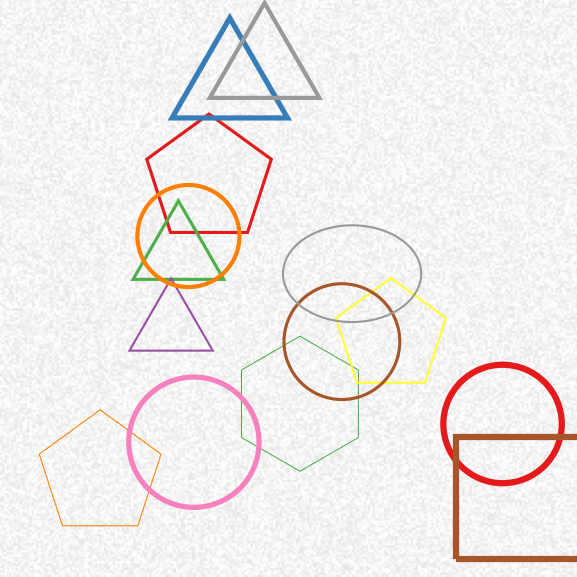[{"shape": "pentagon", "thickness": 1.5, "radius": 0.57, "center": [0.362, 0.688]}, {"shape": "circle", "thickness": 3, "radius": 0.51, "center": [0.87, 0.265]}, {"shape": "triangle", "thickness": 2.5, "radius": 0.58, "center": [0.398, 0.853]}, {"shape": "hexagon", "thickness": 0.5, "radius": 0.58, "center": [0.519, 0.3]}, {"shape": "triangle", "thickness": 1.5, "radius": 0.45, "center": [0.309, 0.561]}, {"shape": "triangle", "thickness": 1, "radius": 0.42, "center": [0.296, 0.434]}, {"shape": "pentagon", "thickness": 0.5, "radius": 0.55, "center": [0.173, 0.178]}, {"shape": "circle", "thickness": 2, "radius": 0.44, "center": [0.326, 0.59]}, {"shape": "pentagon", "thickness": 1, "radius": 0.5, "center": [0.677, 0.417]}, {"shape": "square", "thickness": 3, "radius": 0.53, "center": [0.896, 0.137]}, {"shape": "circle", "thickness": 1.5, "radius": 0.5, "center": [0.592, 0.408]}, {"shape": "circle", "thickness": 2.5, "radius": 0.56, "center": [0.336, 0.233]}, {"shape": "triangle", "thickness": 2, "radius": 0.55, "center": [0.458, 0.884]}, {"shape": "oval", "thickness": 1, "radius": 0.6, "center": [0.61, 0.525]}]